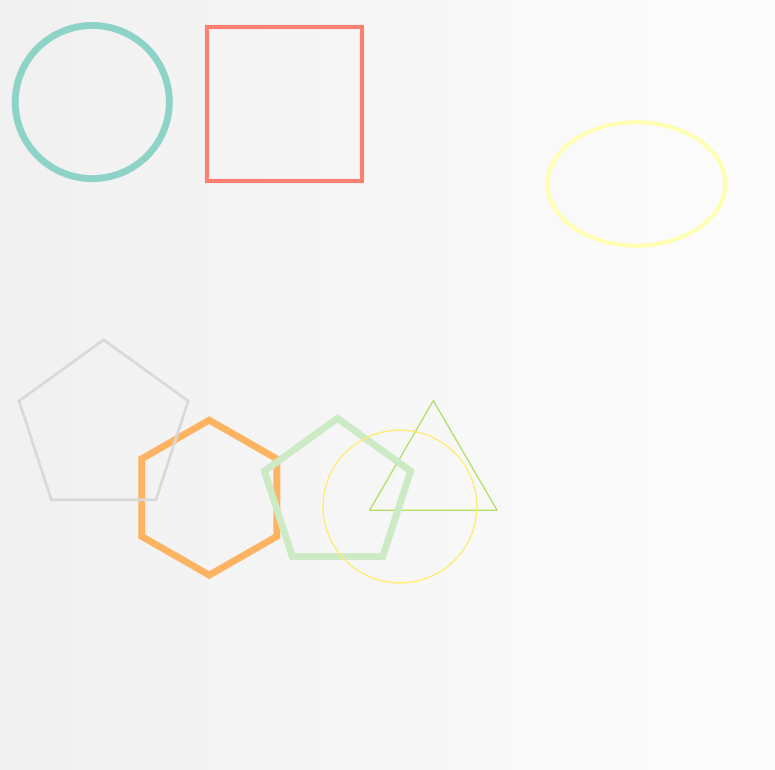[{"shape": "circle", "thickness": 2.5, "radius": 0.5, "center": [0.119, 0.867]}, {"shape": "oval", "thickness": 1.5, "radius": 0.57, "center": [0.821, 0.761]}, {"shape": "square", "thickness": 1.5, "radius": 0.5, "center": [0.367, 0.865]}, {"shape": "hexagon", "thickness": 2.5, "radius": 0.5, "center": [0.27, 0.354]}, {"shape": "triangle", "thickness": 0.5, "radius": 0.48, "center": [0.559, 0.385]}, {"shape": "pentagon", "thickness": 1, "radius": 0.57, "center": [0.134, 0.444]}, {"shape": "pentagon", "thickness": 2.5, "radius": 0.5, "center": [0.436, 0.357]}, {"shape": "circle", "thickness": 0.5, "radius": 0.5, "center": [0.516, 0.342]}]